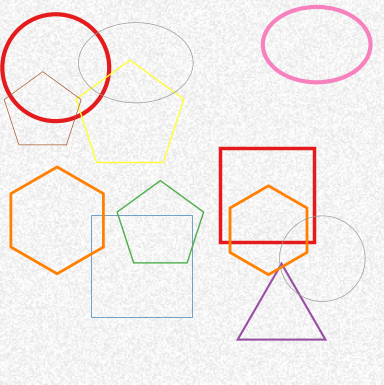[{"shape": "circle", "thickness": 3, "radius": 0.69, "center": [0.145, 0.824]}, {"shape": "square", "thickness": 2.5, "radius": 0.61, "center": [0.693, 0.494]}, {"shape": "square", "thickness": 0.5, "radius": 0.66, "center": [0.368, 0.309]}, {"shape": "pentagon", "thickness": 1, "radius": 0.59, "center": [0.417, 0.413]}, {"shape": "triangle", "thickness": 1.5, "radius": 0.66, "center": [0.731, 0.184]}, {"shape": "hexagon", "thickness": 2, "radius": 0.69, "center": [0.148, 0.428]}, {"shape": "hexagon", "thickness": 2, "radius": 0.58, "center": [0.697, 0.402]}, {"shape": "pentagon", "thickness": 1, "radius": 0.74, "center": [0.338, 0.697]}, {"shape": "pentagon", "thickness": 0.5, "radius": 0.53, "center": [0.111, 0.709]}, {"shape": "oval", "thickness": 3, "radius": 0.7, "center": [0.823, 0.884]}, {"shape": "oval", "thickness": 0.5, "radius": 0.74, "center": [0.353, 0.837]}, {"shape": "circle", "thickness": 0.5, "radius": 0.56, "center": [0.837, 0.328]}]